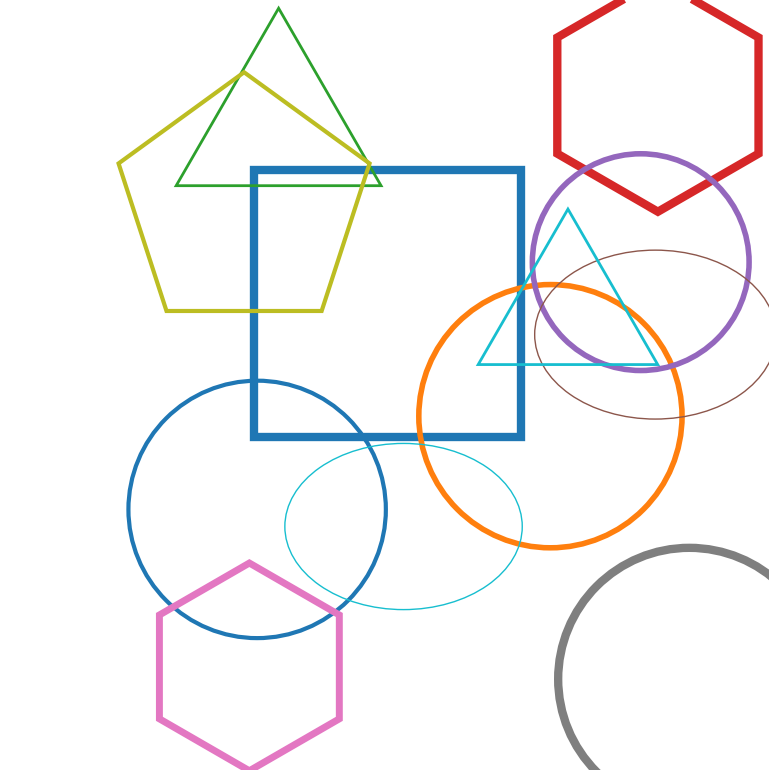[{"shape": "circle", "thickness": 1.5, "radius": 0.84, "center": [0.334, 0.338]}, {"shape": "square", "thickness": 3, "radius": 0.87, "center": [0.503, 0.606]}, {"shape": "circle", "thickness": 2, "radius": 0.85, "center": [0.715, 0.46]}, {"shape": "triangle", "thickness": 1, "radius": 0.77, "center": [0.362, 0.836]}, {"shape": "hexagon", "thickness": 3, "radius": 0.75, "center": [0.854, 0.876]}, {"shape": "circle", "thickness": 2, "radius": 0.7, "center": [0.832, 0.66]}, {"shape": "oval", "thickness": 0.5, "radius": 0.78, "center": [0.851, 0.565]}, {"shape": "hexagon", "thickness": 2.5, "radius": 0.67, "center": [0.324, 0.134]}, {"shape": "circle", "thickness": 3, "radius": 0.85, "center": [0.895, 0.118]}, {"shape": "pentagon", "thickness": 1.5, "radius": 0.86, "center": [0.317, 0.735]}, {"shape": "triangle", "thickness": 1, "radius": 0.67, "center": [0.738, 0.594]}, {"shape": "oval", "thickness": 0.5, "radius": 0.77, "center": [0.524, 0.316]}]